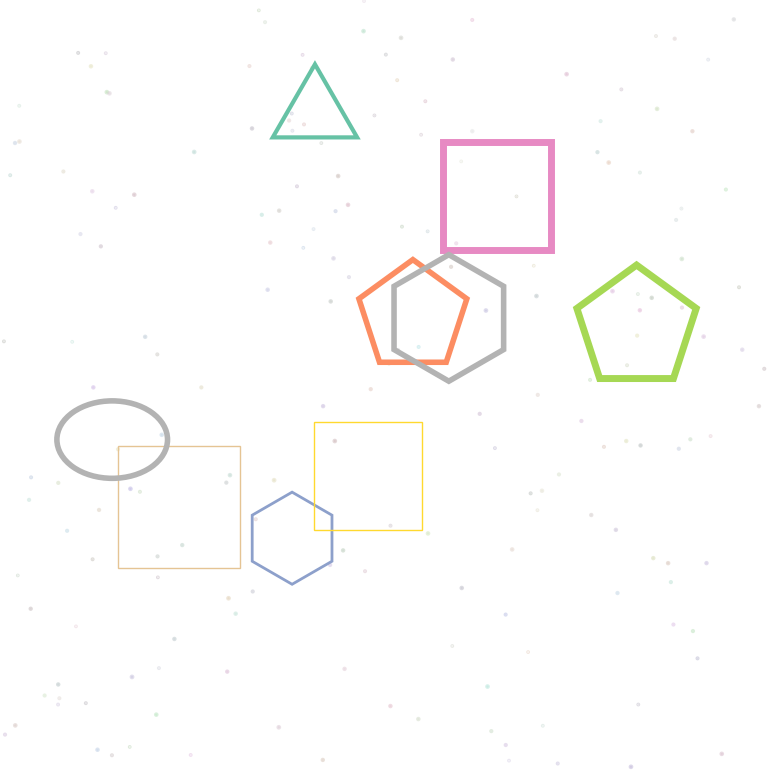[{"shape": "triangle", "thickness": 1.5, "radius": 0.32, "center": [0.409, 0.853]}, {"shape": "pentagon", "thickness": 2, "radius": 0.37, "center": [0.536, 0.589]}, {"shape": "hexagon", "thickness": 1, "radius": 0.3, "center": [0.379, 0.301]}, {"shape": "square", "thickness": 2.5, "radius": 0.35, "center": [0.646, 0.746]}, {"shape": "pentagon", "thickness": 2.5, "radius": 0.41, "center": [0.827, 0.574]}, {"shape": "square", "thickness": 0.5, "radius": 0.35, "center": [0.478, 0.382]}, {"shape": "square", "thickness": 0.5, "radius": 0.4, "center": [0.233, 0.341]}, {"shape": "oval", "thickness": 2, "radius": 0.36, "center": [0.146, 0.429]}, {"shape": "hexagon", "thickness": 2, "radius": 0.41, "center": [0.583, 0.587]}]